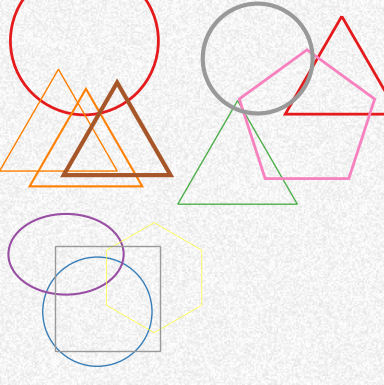[{"shape": "triangle", "thickness": 2, "radius": 0.85, "center": [0.888, 0.788]}, {"shape": "circle", "thickness": 2, "radius": 0.96, "center": [0.219, 0.894]}, {"shape": "circle", "thickness": 1, "radius": 0.71, "center": [0.253, 0.19]}, {"shape": "triangle", "thickness": 1, "radius": 0.9, "center": [0.617, 0.559]}, {"shape": "oval", "thickness": 1.5, "radius": 0.75, "center": [0.172, 0.34]}, {"shape": "triangle", "thickness": 1.5, "radius": 0.84, "center": [0.223, 0.6]}, {"shape": "triangle", "thickness": 1, "radius": 0.88, "center": [0.152, 0.644]}, {"shape": "hexagon", "thickness": 0.5, "radius": 0.71, "center": [0.4, 0.279]}, {"shape": "triangle", "thickness": 3, "radius": 0.8, "center": [0.304, 0.625]}, {"shape": "pentagon", "thickness": 2, "radius": 0.92, "center": [0.797, 0.686]}, {"shape": "square", "thickness": 1, "radius": 0.68, "center": [0.279, 0.225]}, {"shape": "circle", "thickness": 3, "radius": 0.71, "center": [0.669, 0.848]}]